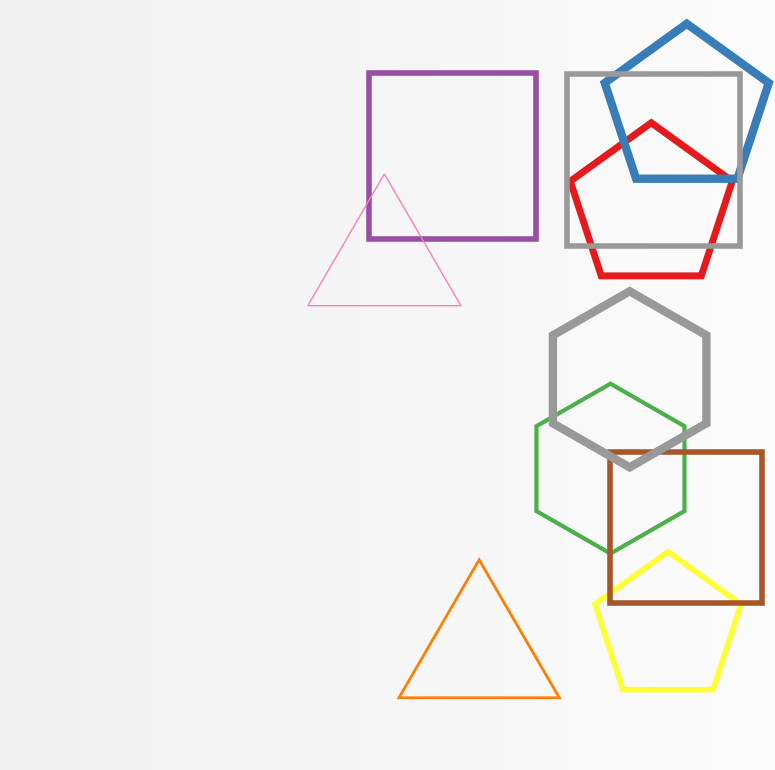[{"shape": "pentagon", "thickness": 2.5, "radius": 0.55, "center": [0.84, 0.731]}, {"shape": "pentagon", "thickness": 3, "radius": 0.56, "center": [0.886, 0.858]}, {"shape": "hexagon", "thickness": 1.5, "radius": 0.55, "center": [0.788, 0.391]}, {"shape": "square", "thickness": 2, "radius": 0.54, "center": [0.583, 0.798]}, {"shape": "triangle", "thickness": 1, "radius": 0.6, "center": [0.618, 0.154]}, {"shape": "pentagon", "thickness": 2, "radius": 0.5, "center": [0.862, 0.185]}, {"shape": "square", "thickness": 2, "radius": 0.49, "center": [0.885, 0.314]}, {"shape": "triangle", "thickness": 0.5, "radius": 0.57, "center": [0.496, 0.66]}, {"shape": "hexagon", "thickness": 3, "radius": 0.57, "center": [0.812, 0.507]}, {"shape": "square", "thickness": 2, "radius": 0.56, "center": [0.844, 0.792]}]